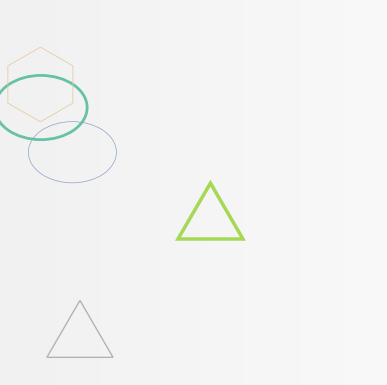[{"shape": "oval", "thickness": 2, "radius": 0.6, "center": [0.106, 0.721]}, {"shape": "oval", "thickness": 0.5, "radius": 0.57, "center": [0.187, 0.605]}, {"shape": "triangle", "thickness": 2.5, "radius": 0.48, "center": [0.543, 0.428]}, {"shape": "hexagon", "thickness": 0.5, "radius": 0.48, "center": [0.104, 0.781]}, {"shape": "triangle", "thickness": 1, "radius": 0.49, "center": [0.206, 0.121]}]